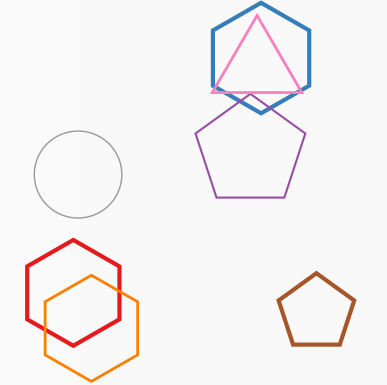[{"shape": "hexagon", "thickness": 3, "radius": 0.69, "center": [0.189, 0.239]}, {"shape": "hexagon", "thickness": 3, "radius": 0.72, "center": [0.674, 0.849]}, {"shape": "pentagon", "thickness": 1.5, "radius": 0.74, "center": [0.646, 0.607]}, {"shape": "hexagon", "thickness": 2, "radius": 0.69, "center": [0.236, 0.147]}, {"shape": "pentagon", "thickness": 3, "radius": 0.51, "center": [0.817, 0.188]}, {"shape": "triangle", "thickness": 2, "radius": 0.67, "center": [0.663, 0.826]}, {"shape": "circle", "thickness": 1, "radius": 0.56, "center": [0.201, 0.547]}]